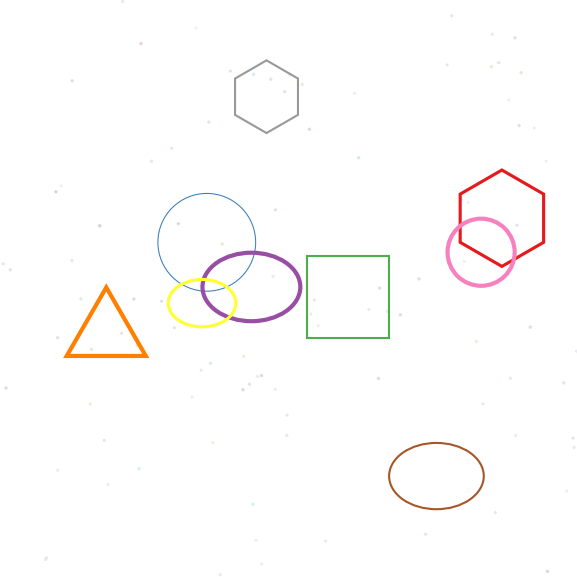[{"shape": "hexagon", "thickness": 1.5, "radius": 0.42, "center": [0.869, 0.621]}, {"shape": "circle", "thickness": 0.5, "radius": 0.42, "center": [0.358, 0.58]}, {"shape": "square", "thickness": 1, "radius": 0.36, "center": [0.603, 0.485]}, {"shape": "oval", "thickness": 2, "radius": 0.42, "center": [0.435, 0.502]}, {"shape": "triangle", "thickness": 2, "radius": 0.4, "center": [0.184, 0.422]}, {"shape": "oval", "thickness": 1.5, "radius": 0.29, "center": [0.35, 0.474]}, {"shape": "oval", "thickness": 1, "radius": 0.41, "center": [0.756, 0.175]}, {"shape": "circle", "thickness": 2, "radius": 0.29, "center": [0.833, 0.562]}, {"shape": "hexagon", "thickness": 1, "radius": 0.31, "center": [0.461, 0.832]}]